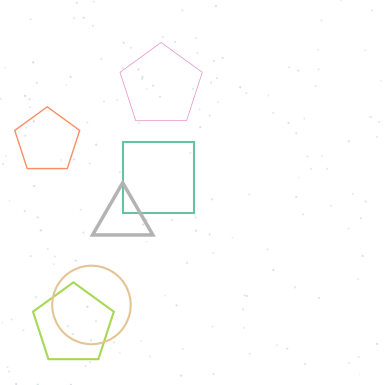[{"shape": "square", "thickness": 1.5, "radius": 0.46, "center": [0.412, 0.539]}, {"shape": "pentagon", "thickness": 1, "radius": 0.44, "center": [0.123, 0.634]}, {"shape": "pentagon", "thickness": 0.5, "radius": 0.56, "center": [0.419, 0.777]}, {"shape": "pentagon", "thickness": 1.5, "radius": 0.55, "center": [0.191, 0.156]}, {"shape": "circle", "thickness": 1.5, "radius": 0.51, "center": [0.238, 0.208]}, {"shape": "triangle", "thickness": 2.5, "radius": 0.45, "center": [0.319, 0.435]}]